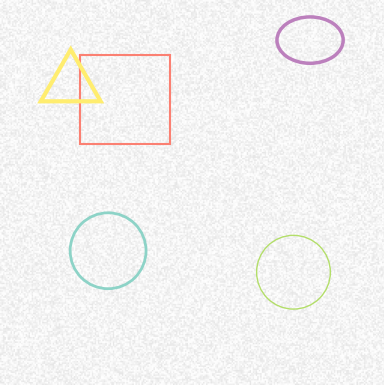[{"shape": "circle", "thickness": 2, "radius": 0.49, "center": [0.281, 0.349]}, {"shape": "square", "thickness": 1.5, "radius": 0.58, "center": [0.324, 0.741]}, {"shape": "circle", "thickness": 1, "radius": 0.48, "center": [0.762, 0.293]}, {"shape": "oval", "thickness": 2.5, "radius": 0.43, "center": [0.805, 0.896]}, {"shape": "triangle", "thickness": 3, "radius": 0.45, "center": [0.184, 0.782]}]